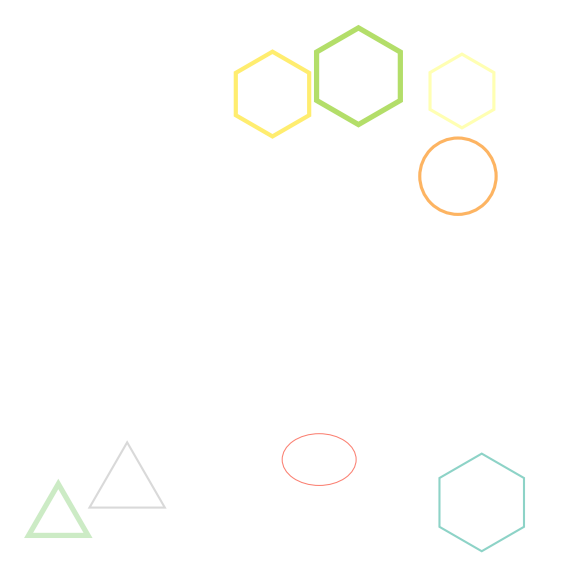[{"shape": "hexagon", "thickness": 1, "radius": 0.42, "center": [0.834, 0.129]}, {"shape": "hexagon", "thickness": 1.5, "radius": 0.32, "center": [0.8, 0.842]}, {"shape": "oval", "thickness": 0.5, "radius": 0.32, "center": [0.553, 0.203]}, {"shape": "circle", "thickness": 1.5, "radius": 0.33, "center": [0.793, 0.694]}, {"shape": "hexagon", "thickness": 2.5, "radius": 0.42, "center": [0.621, 0.867]}, {"shape": "triangle", "thickness": 1, "radius": 0.38, "center": [0.22, 0.158]}, {"shape": "triangle", "thickness": 2.5, "radius": 0.3, "center": [0.101, 0.102]}, {"shape": "hexagon", "thickness": 2, "radius": 0.37, "center": [0.472, 0.836]}]